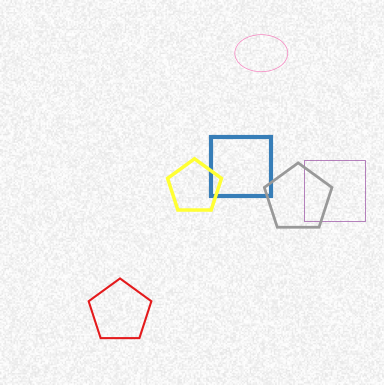[{"shape": "pentagon", "thickness": 1.5, "radius": 0.43, "center": [0.312, 0.191]}, {"shape": "square", "thickness": 3, "radius": 0.39, "center": [0.627, 0.568]}, {"shape": "square", "thickness": 0.5, "radius": 0.4, "center": [0.869, 0.505]}, {"shape": "pentagon", "thickness": 2.5, "radius": 0.37, "center": [0.505, 0.514]}, {"shape": "oval", "thickness": 0.5, "radius": 0.34, "center": [0.679, 0.862]}, {"shape": "pentagon", "thickness": 2, "radius": 0.46, "center": [0.774, 0.485]}]